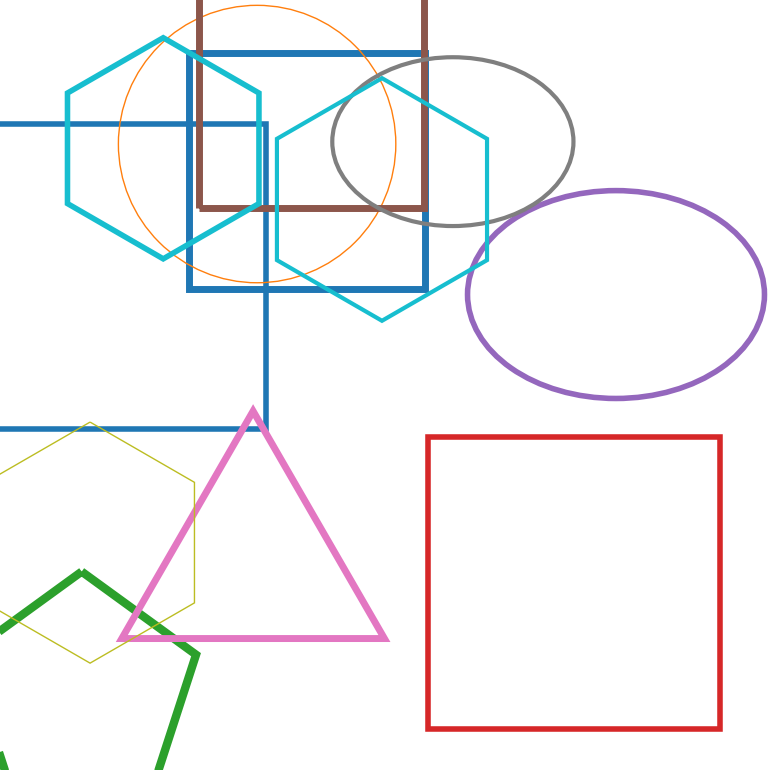[{"shape": "square", "thickness": 2, "radius": 0.99, "center": [0.147, 0.641]}, {"shape": "square", "thickness": 2.5, "radius": 0.77, "center": [0.398, 0.778]}, {"shape": "circle", "thickness": 0.5, "radius": 0.9, "center": [0.334, 0.813]}, {"shape": "pentagon", "thickness": 3, "radius": 0.78, "center": [0.106, 0.101]}, {"shape": "square", "thickness": 2, "radius": 0.95, "center": [0.746, 0.243]}, {"shape": "oval", "thickness": 2, "radius": 0.96, "center": [0.8, 0.617]}, {"shape": "square", "thickness": 2.5, "radius": 0.73, "center": [0.405, 0.876]}, {"shape": "triangle", "thickness": 2.5, "radius": 0.98, "center": [0.329, 0.269]}, {"shape": "oval", "thickness": 1.5, "radius": 0.78, "center": [0.588, 0.816]}, {"shape": "hexagon", "thickness": 0.5, "radius": 0.78, "center": [0.117, 0.295]}, {"shape": "hexagon", "thickness": 1.5, "radius": 0.79, "center": [0.496, 0.741]}, {"shape": "hexagon", "thickness": 2, "radius": 0.72, "center": [0.212, 0.807]}]